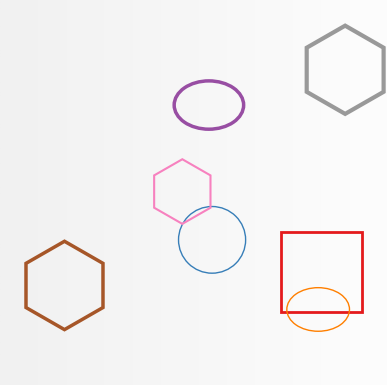[{"shape": "square", "thickness": 2, "radius": 0.52, "center": [0.829, 0.293]}, {"shape": "circle", "thickness": 1, "radius": 0.43, "center": [0.547, 0.377]}, {"shape": "oval", "thickness": 2.5, "radius": 0.45, "center": [0.539, 0.727]}, {"shape": "oval", "thickness": 1, "radius": 0.4, "center": [0.821, 0.196]}, {"shape": "hexagon", "thickness": 2.5, "radius": 0.57, "center": [0.166, 0.259]}, {"shape": "hexagon", "thickness": 1.5, "radius": 0.42, "center": [0.471, 0.502]}, {"shape": "hexagon", "thickness": 3, "radius": 0.57, "center": [0.891, 0.819]}]